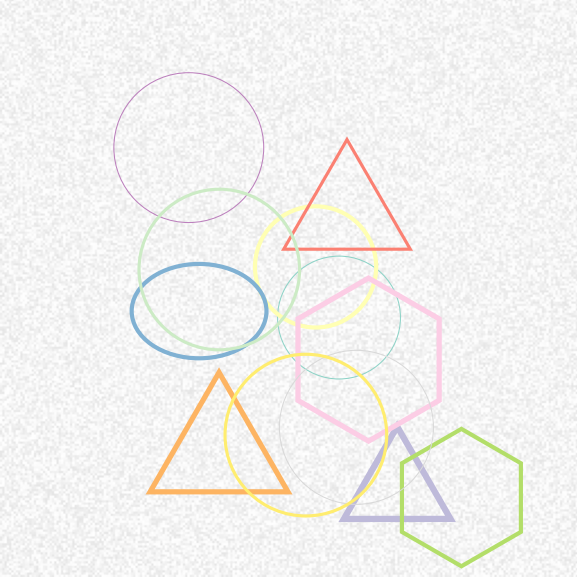[{"shape": "circle", "thickness": 0.5, "radius": 0.53, "center": [0.587, 0.449]}, {"shape": "circle", "thickness": 2, "radius": 0.52, "center": [0.546, 0.537]}, {"shape": "triangle", "thickness": 3, "radius": 0.53, "center": [0.688, 0.154]}, {"shape": "triangle", "thickness": 1.5, "radius": 0.63, "center": [0.601, 0.631]}, {"shape": "oval", "thickness": 2, "radius": 0.58, "center": [0.345, 0.46]}, {"shape": "triangle", "thickness": 2.5, "radius": 0.69, "center": [0.379, 0.216]}, {"shape": "hexagon", "thickness": 2, "radius": 0.59, "center": [0.799, 0.138]}, {"shape": "hexagon", "thickness": 2.5, "radius": 0.71, "center": [0.638, 0.376]}, {"shape": "circle", "thickness": 0.5, "radius": 0.67, "center": [0.617, 0.259]}, {"shape": "circle", "thickness": 0.5, "radius": 0.65, "center": [0.327, 0.744]}, {"shape": "circle", "thickness": 1.5, "radius": 0.7, "center": [0.38, 0.532]}, {"shape": "circle", "thickness": 1.5, "radius": 0.7, "center": [0.53, 0.246]}]